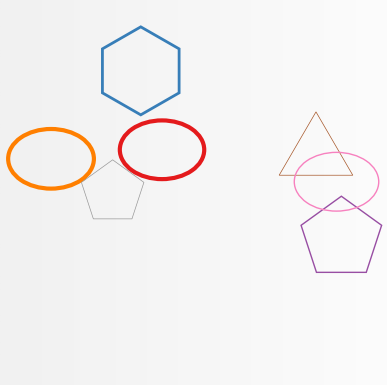[{"shape": "oval", "thickness": 3, "radius": 0.54, "center": [0.418, 0.611]}, {"shape": "hexagon", "thickness": 2, "radius": 0.57, "center": [0.363, 0.816]}, {"shape": "pentagon", "thickness": 1, "radius": 0.55, "center": [0.881, 0.381]}, {"shape": "oval", "thickness": 3, "radius": 0.55, "center": [0.132, 0.588]}, {"shape": "triangle", "thickness": 0.5, "radius": 0.55, "center": [0.815, 0.6]}, {"shape": "oval", "thickness": 1, "radius": 0.54, "center": [0.868, 0.528]}, {"shape": "pentagon", "thickness": 0.5, "radius": 0.42, "center": [0.291, 0.5]}]